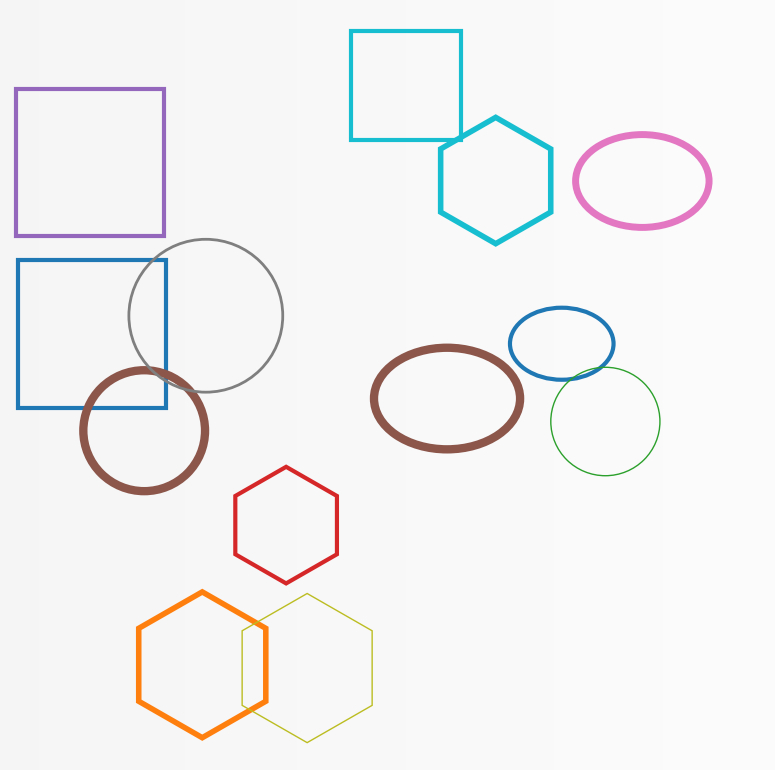[{"shape": "oval", "thickness": 1.5, "radius": 0.33, "center": [0.725, 0.554]}, {"shape": "square", "thickness": 1.5, "radius": 0.48, "center": [0.118, 0.566]}, {"shape": "hexagon", "thickness": 2, "radius": 0.47, "center": [0.261, 0.137]}, {"shape": "circle", "thickness": 0.5, "radius": 0.35, "center": [0.781, 0.453]}, {"shape": "hexagon", "thickness": 1.5, "radius": 0.38, "center": [0.369, 0.318]}, {"shape": "square", "thickness": 1.5, "radius": 0.48, "center": [0.116, 0.789]}, {"shape": "oval", "thickness": 3, "radius": 0.47, "center": [0.577, 0.482]}, {"shape": "circle", "thickness": 3, "radius": 0.39, "center": [0.186, 0.441]}, {"shape": "oval", "thickness": 2.5, "radius": 0.43, "center": [0.829, 0.765]}, {"shape": "circle", "thickness": 1, "radius": 0.5, "center": [0.266, 0.59]}, {"shape": "hexagon", "thickness": 0.5, "radius": 0.48, "center": [0.396, 0.132]}, {"shape": "hexagon", "thickness": 2, "radius": 0.41, "center": [0.64, 0.766]}, {"shape": "square", "thickness": 1.5, "radius": 0.35, "center": [0.524, 0.889]}]